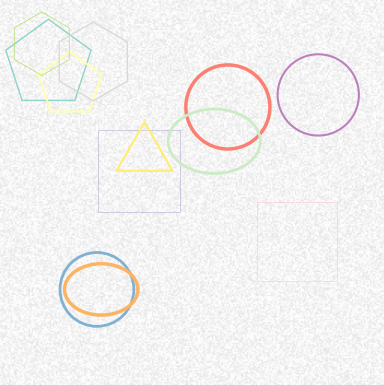[{"shape": "pentagon", "thickness": 1, "radius": 0.58, "center": [0.126, 0.833]}, {"shape": "pentagon", "thickness": 1.5, "radius": 0.43, "center": [0.182, 0.78]}, {"shape": "square", "thickness": 0.5, "radius": 0.53, "center": [0.36, 0.556]}, {"shape": "circle", "thickness": 2.5, "radius": 0.55, "center": [0.592, 0.722]}, {"shape": "circle", "thickness": 2, "radius": 0.48, "center": [0.252, 0.248]}, {"shape": "oval", "thickness": 2.5, "radius": 0.48, "center": [0.263, 0.248]}, {"shape": "hexagon", "thickness": 0.5, "radius": 0.41, "center": [0.108, 0.886]}, {"shape": "square", "thickness": 0.5, "radius": 0.52, "center": [0.771, 0.372]}, {"shape": "hexagon", "thickness": 1, "radius": 0.51, "center": [0.242, 0.84]}, {"shape": "circle", "thickness": 1.5, "radius": 0.53, "center": [0.827, 0.753]}, {"shape": "oval", "thickness": 2, "radius": 0.6, "center": [0.556, 0.633]}, {"shape": "triangle", "thickness": 1.5, "radius": 0.42, "center": [0.375, 0.598]}]